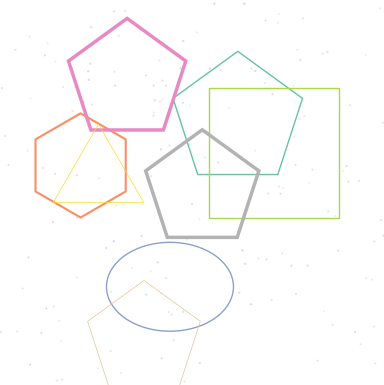[{"shape": "pentagon", "thickness": 1, "radius": 0.88, "center": [0.618, 0.69]}, {"shape": "hexagon", "thickness": 1.5, "radius": 0.68, "center": [0.209, 0.57]}, {"shape": "oval", "thickness": 1, "radius": 0.82, "center": [0.442, 0.255]}, {"shape": "pentagon", "thickness": 2.5, "radius": 0.8, "center": [0.33, 0.792]}, {"shape": "square", "thickness": 1, "radius": 0.85, "center": [0.711, 0.603]}, {"shape": "triangle", "thickness": 0.5, "radius": 0.68, "center": [0.256, 0.542]}, {"shape": "pentagon", "thickness": 0.5, "radius": 0.77, "center": [0.374, 0.118]}, {"shape": "pentagon", "thickness": 2.5, "radius": 0.77, "center": [0.525, 0.508]}]